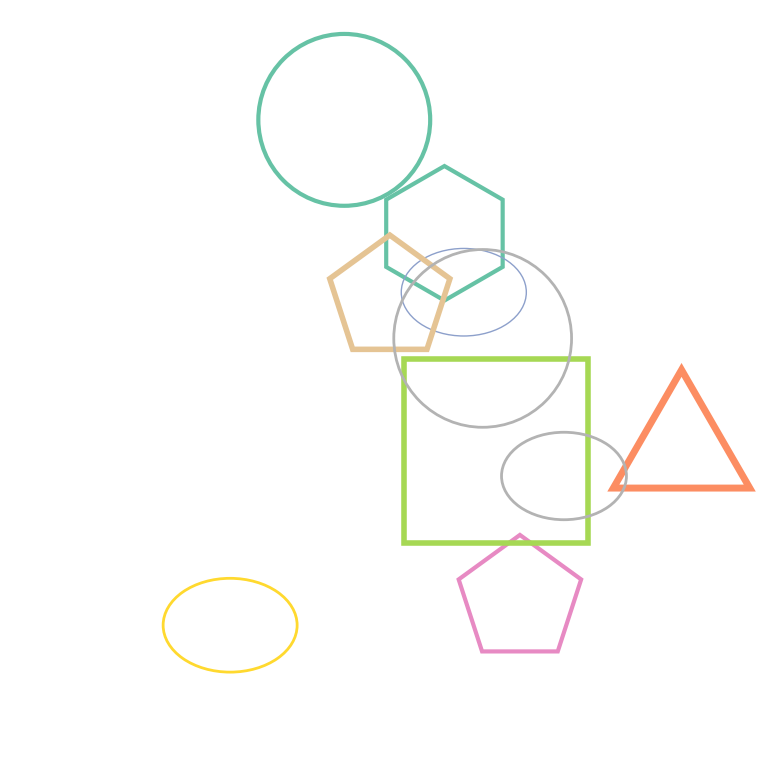[{"shape": "circle", "thickness": 1.5, "radius": 0.56, "center": [0.447, 0.844]}, {"shape": "hexagon", "thickness": 1.5, "radius": 0.44, "center": [0.577, 0.697]}, {"shape": "triangle", "thickness": 2.5, "radius": 0.51, "center": [0.885, 0.417]}, {"shape": "oval", "thickness": 0.5, "radius": 0.41, "center": [0.602, 0.62]}, {"shape": "pentagon", "thickness": 1.5, "radius": 0.42, "center": [0.675, 0.222]}, {"shape": "square", "thickness": 2, "radius": 0.59, "center": [0.644, 0.414]}, {"shape": "oval", "thickness": 1, "radius": 0.44, "center": [0.299, 0.188]}, {"shape": "pentagon", "thickness": 2, "radius": 0.41, "center": [0.506, 0.613]}, {"shape": "oval", "thickness": 1, "radius": 0.41, "center": [0.732, 0.382]}, {"shape": "circle", "thickness": 1, "radius": 0.58, "center": [0.627, 0.561]}]